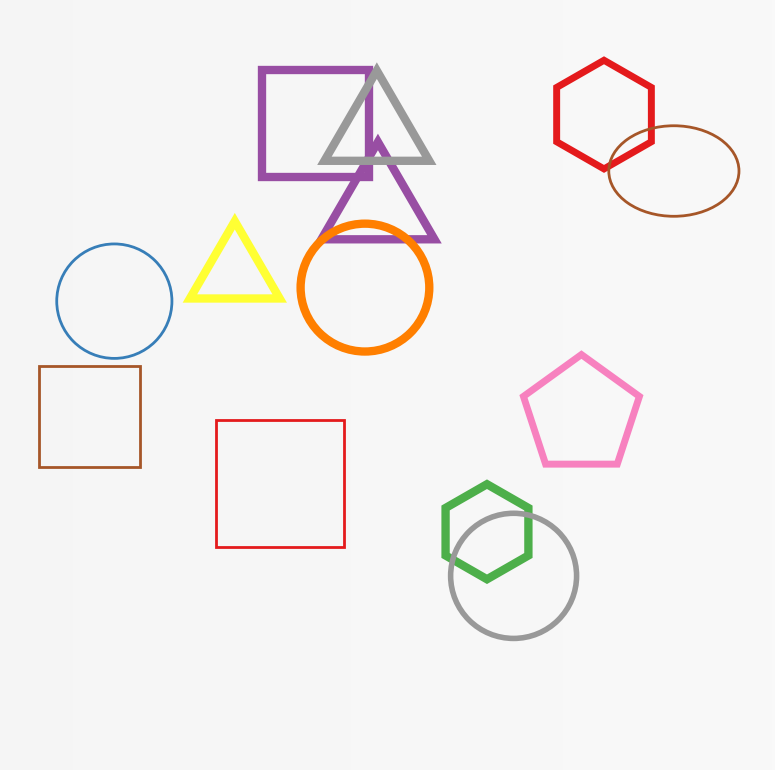[{"shape": "hexagon", "thickness": 2.5, "radius": 0.35, "center": [0.779, 0.851]}, {"shape": "square", "thickness": 1, "radius": 0.41, "center": [0.362, 0.372]}, {"shape": "circle", "thickness": 1, "radius": 0.37, "center": [0.148, 0.609]}, {"shape": "hexagon", "thickness": 3, "radius": 0.31, "center": [0.628, 0.309]}, {"shape": "square", "thickness": 3, "radius": 0.35, "center": [0.408, 0.84]}, {"shape": "triangle", "thickness": 3, "radius": 0.42, "center": [0.488, 0.731]}, {"shape": "circle", "thickness": 3, "radius": 0.42, "center": [0.471, 0.627]}, {"shape": "triangle", "thickness": 3, "radius": 0.33, "center": [0.303, 0.646]}, {"shape": "square", "thickness": 1, "radius": 0.33, "center": [0.115, 0.459]}, {"shape": "oval", "thickness": 1, "radius": 0.42, "center": [0.87, 0.778]}, {"shape": "pentagon", "thickness": 2.5, "radius": 0.39, "center": [0.75, 0.461]}, {"shape": "triangle", "thickness": 3, "radius": 0.39, "center": [0.486, 0.83]}, {"shape": "circle", "thickness": 2, "radius": 0.41, "center": [0.663, 0.252]}]